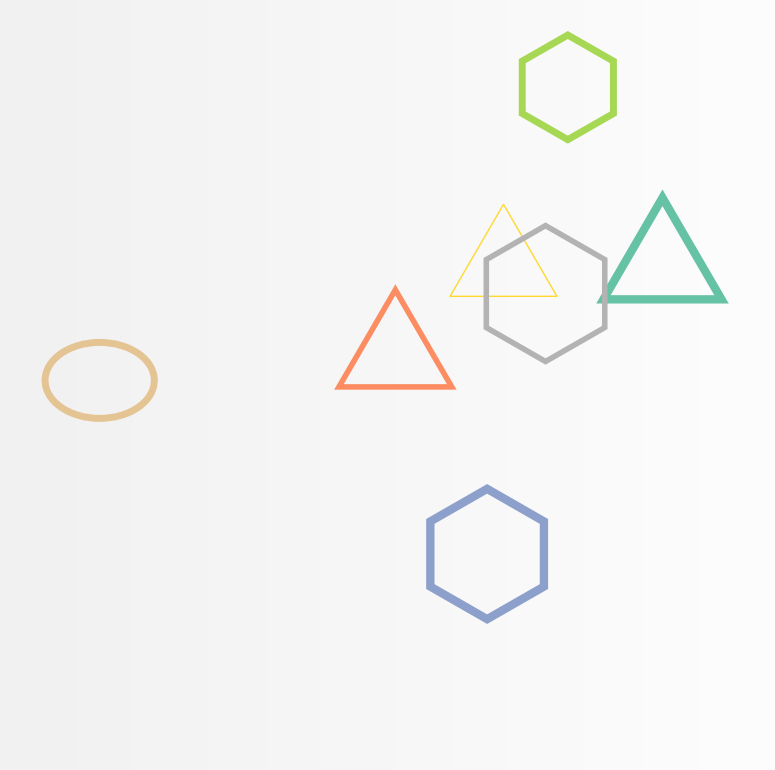[{"shape": "triangle", "thickness": 3, "radius": 0.44, "center": [0.855, 0.655]}, {"shape": "triangle", "thickness": 2, "radius": 0.42, "center": [0.51, 0.54]}, {"shape": "hexagon", "thickness": 3, "radius": 0.42, "center": [0.629, 0.281]}, {"shape": "hexagon", "thickness": 2.5, "radius": 0.34, "center": [0.733, 0.887]}, {"shape": "triangle", "thickness": 0.5, "radius": 0.4, "center": [0.65, 0.655]}, {"shape": "oval", "thickness": 2.5, "radius": 0.35, "center": [0.129, 0.506]}, {"shape": "hexagon", "thickness": 2, "radius": 0.44, "center": [0.704, 0.619]}]